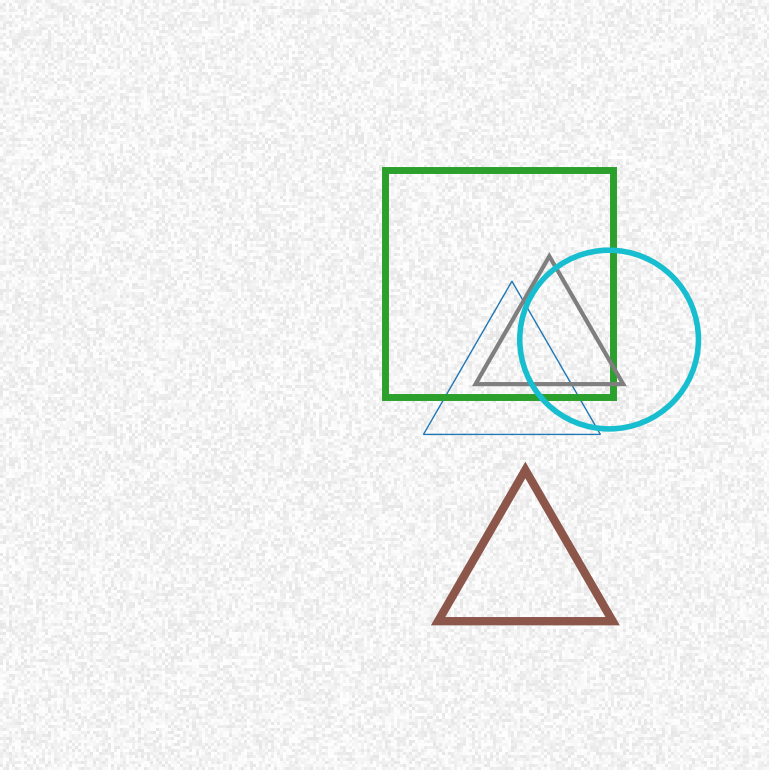[{"shape": "triangle", "thickness": 0.5, "radius": 0.66, "center": [0.665, 0.502]}, {"shape": "square", "thickness": 2.5, "radius": 0.74, "center": [0.648, 0.632]}, {"shape": "triangle", "thickness": 3, "radius": 0.65, "center": [0.682, 0.259]}, {"shape": "triangle", "thickness": 1.5, "radius": 0.55, "center": [0.713, 0.556]}, {"shape": "circle", "thickness": 2, "radius": 0.58, "center": [0.791, 0.559]}]